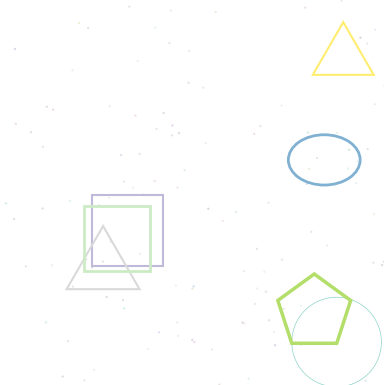[{"shape": "circle", "thickness": 0.5, "radius": 0.58, "center": [0.874, 0.112]}, {"shape": "square", "thickness": 1.5, "radius": 0.46, "center": [0.331, 0.401]}, {"shape": "oval", "thickness": 2, "radius": 0.47, "center": [0.842, 0.585]}, {"shape": "pentagon", "thickness": 2.5, "radius": 0.5, "center": [0.816, 0.189]}, {"shape": "triangle", "thickness": 1.5, "radius": 0.55, "center": [0.268, 0.303]}, {"shape": "square", "thickness": 2, "radius": 0.43, "center": [0.305, 0.381]}, {"shape": "triangle", "thickness": 1.5, "radius": 0.46, "center": [0.892, 0.851]}]